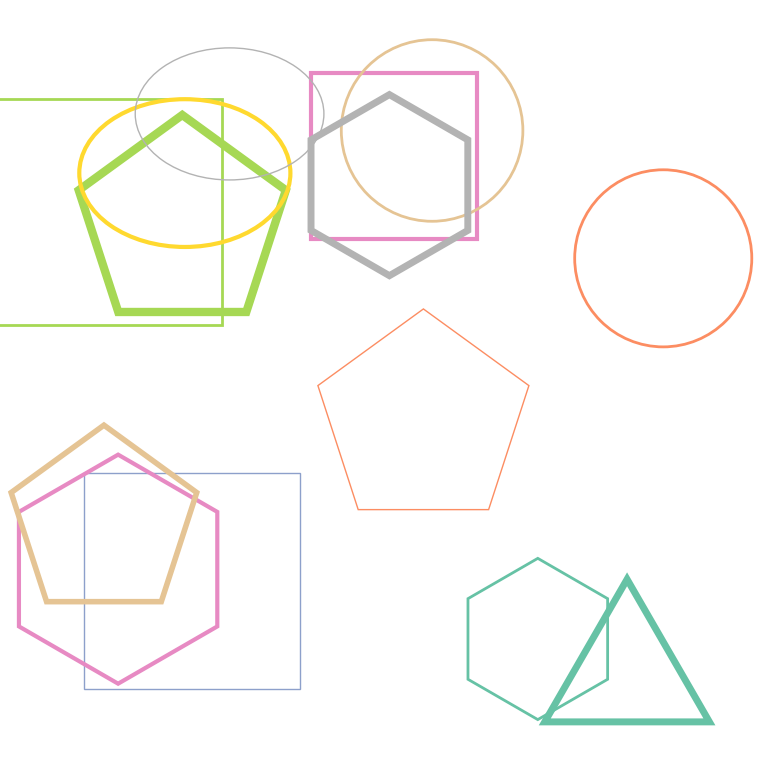[{"shape": "hexagon", "thickness": 1, "radius": 0.52, "center": [0.698, 0.17]}, {"shape": "triangle", "thickness": 2.5, "radius": 0.62, "center": [0.814, 0.124]}, {"shape": "circle", "thickness": 1, "radius": 0.58, "center": [0.861, 0.665]}, {"shape": "pentagon", "thickness": 0.5, "radius": 0.72, "center": [0.55, 0.455]}, {"shape": "square", "thickness": 0.5, "radius": 0.7, "center": [0.249, 0.246]}, {"shape": "square", "thickness": 1.5, "radius": 0.54, "center": [0.512, 0.798]}, {"shape": "hexagon", "thickness": 1.5, "radius": 0.74, "center": [0.153, 0.261]}, {"shape": "pentagon", "thickness": 3, "radius": 0.71, "center": [0.237, 0.709]}, {"shape": "square", "thickness": 1, "radius": 0.73, "center": [0.141, 0.725]}, {"shape": "oval", "thickness": 1.5, "radius": 0.69, "center": [0.24, 0.775]}, {"shape": "circle", "thickness": 1, "radius": 0.59, "center": [0.561, 0.831]}, {"shape": "pentagon", "thickness": 2, "radius": 0.63, "center": [0.135, 0.321]}, {"shape": "oval", "thickness": 0.5, "radius": 0.61, "center": [0.298, 0.852]}, {"shape": "hexagon", "thickness": 2.5, "radius": 0.59, "center": [0.506, 0.76]}]